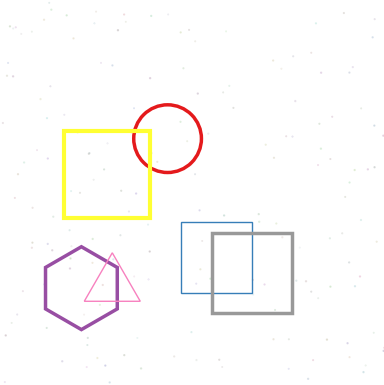[{"shape": "circle", "thickness": 2.5, "radius": 0.44, "center": [0.435, 0.64]}, {"shape": "square", "thickness": 1, "radius": 0.47, "center": [0.563, 0.331]}, {"shape": "hexagon", "thickness": 2.5, "radius": 0.54, "center": [0.211, 0.252]}, {"shape": "square", "thickness": 3, "radius": 0.56, "center": [0.278, 0.546]}, {"shape": "triangle", "thickness": 1, "radius": 0.42, "center": [0.292, 0.259]}, {"shape": "square", "thickness": 2.5, "radius": 0.52, "center": [0.654, 0.291]}]